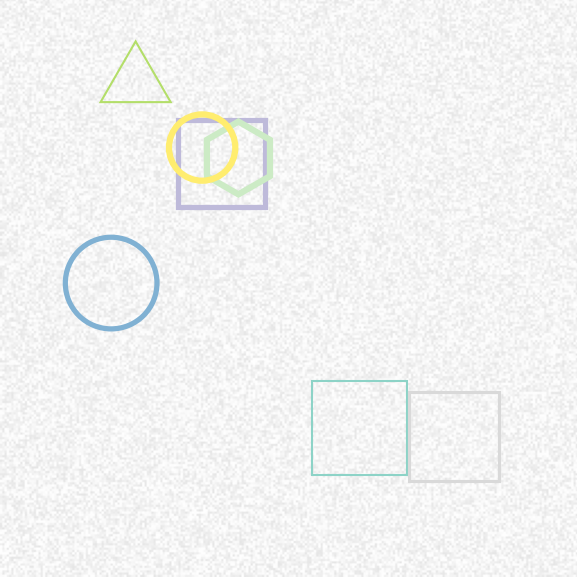[{"shape": "square", "thickness": 1, "radius": 0.41, "center": [0.623, 0.258]}, {"shape": "square", "thickness": 2.5, "radius": 0.38, "center": [0.383, 0.716]}, {"shape": "circle", "thickness": 2.5, "radius": 0.4, "center": [0.192, 0.509]}, {"shape": "triangle", "thickness": 1, "radius": 0.35, "center": [0.235, 0.857]}, {"shape": "square", "thickness": 1.5, "radius": 0.39, "center": [0.786, 0.243]}, {"shape": "hexagon", "thickness": 3, "radius": 0.32, "center": [0.413, 0.726]}, {"shape": "circle", "thickness": 3, "radius": 0.29, "center": [0.35, 0.744]}]